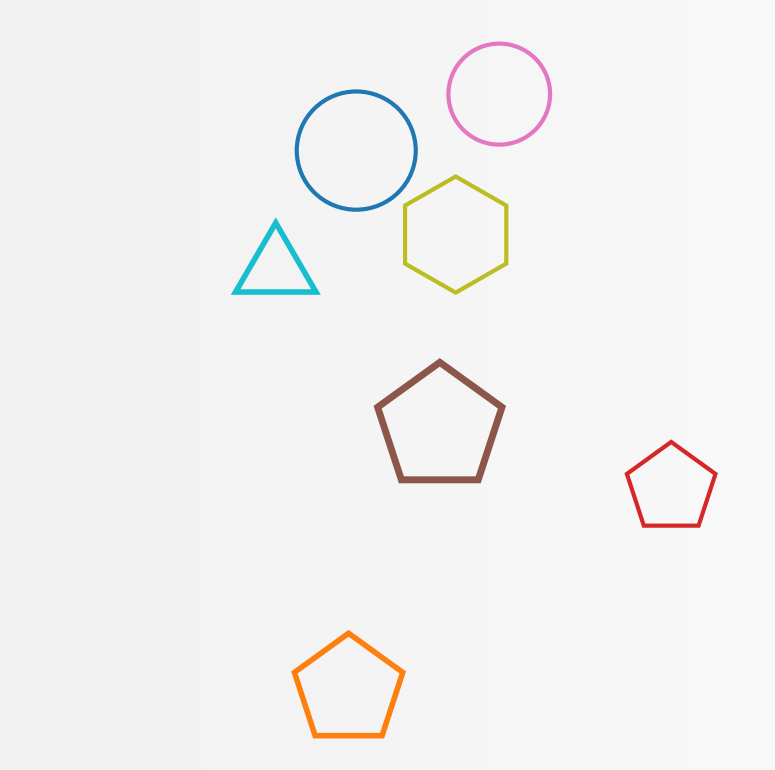[{"shape": "circle", "thickness": 1.5, "radius": 0.38, "center": [0.46, 0.804]}, {"shape": "pentagon", "thickness": 2, "radius": 0.37, "center": [0.45, 0.104]}, {"shape": "pentagon", "thickness": 1.5, "radius": 0.3, "center": [0.866, 0.366]}, {"shape": "pentagon", "thickness": 2.5, "radius": 0.42, "center": [0.567, 0.445]}, {"shape": "circle", "thickness": 1.5, "radius": 0.33, "center": [0.644, 0.878]}, {"shape": "hexagon", "thickness": 1.5, "radius": 0.38, "center": [0.588, 0.695]}, {"shape": "triangle", "thickness": 2, "radius": 0.3, "center": [0.356, 0.651]}]